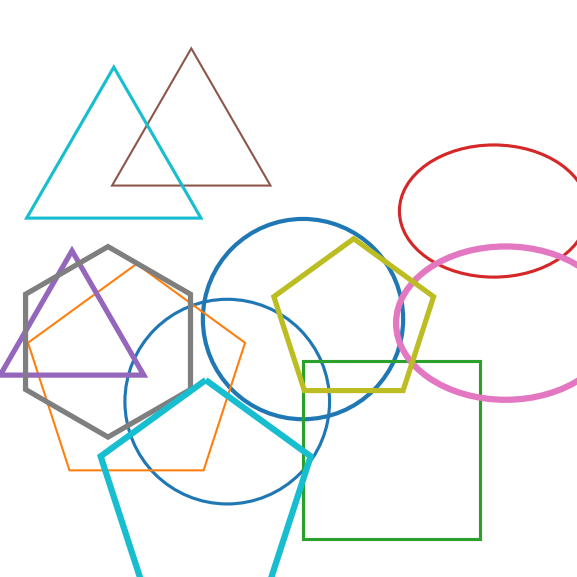[{"shape": "circle", "thickness": 1.5, "radius": 0.89, "center": [0.393, 0.304]}, {"shape": "circle", "thickness": 2, "radius": 0.87, "center": [0.525, 0.447]}, {"shape": "pentagon", "thickness": 1, "radius": 0.99, "center": [0.236, 0.345]}, {"shape": "square", "thickness": 1.5, "radius": 0.77, "center": [0.678, 0.22]}, {"shape": "oval", "thickness": 1.5, "radius": 0.82, "center": [0.855, 0.634]}, {"shape": "triangle", "thickness": 2.5, "radius": 0.72, "center": [0.125, 0.421]}, {"shape": "triangle", "thickness": 1, "radius": 0.79, "center": [0.331, 0.757]}, {"shape": "oval", "thickness": 3, "radius": 0.95, "center": [0.876, 0.44]}, {"shape": "hexagon", "thickness": 2.5, "radius": 0.82, "center": [0.187, 0.407]}, {"shape": "pentagon", "thickness": 2.5, "radius": 0.73, "center": [0.613, 0.44]}, {"shape": "triangle", "thickness": 1.5, "radius": 0.87, "center": [0.197, 0.709]}, {"shape": "pentagon", "thickness": 3, "radius": 0.96, "center": [0.356, 0.15]}]